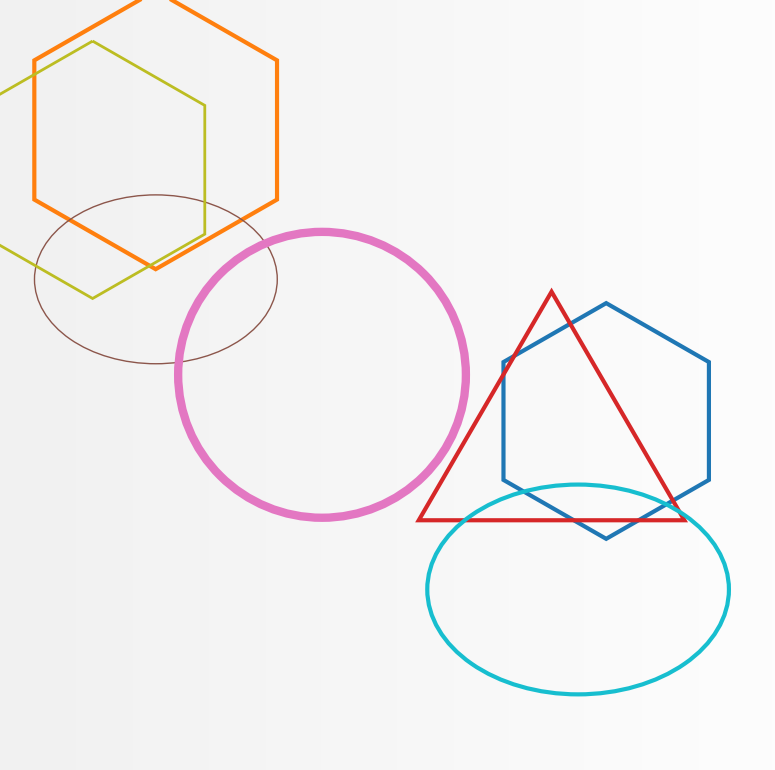[{"shape": "hexagon", "thickness": 1.5, "radius": 0.77, "center": [0.782, 0.453]}, {"shape": "hexagon", "thickness": 1.5, "radius": 0.9, "center": [0.201, 0.831]}, {"shape": "triangle", "thickness": 1.5, "radius": 0.99, "center": [0.712, 0.423]}, {"shape": "oval", "thickness": 0.5, "radius": 0.78, "center": [0.201, 0.637]}, {"shape": "circle", "thickness": 3, "radius": 0.93, "center": [0.416, 0.513]}, {"shape": "hexagon", "thickness": 1, "radius": 0.84, "center": [0.119, 0.78]}, {"shape": "oval", "thickness": 1.5, "radius": 0.97, "center": [0.746, 0.234]}]